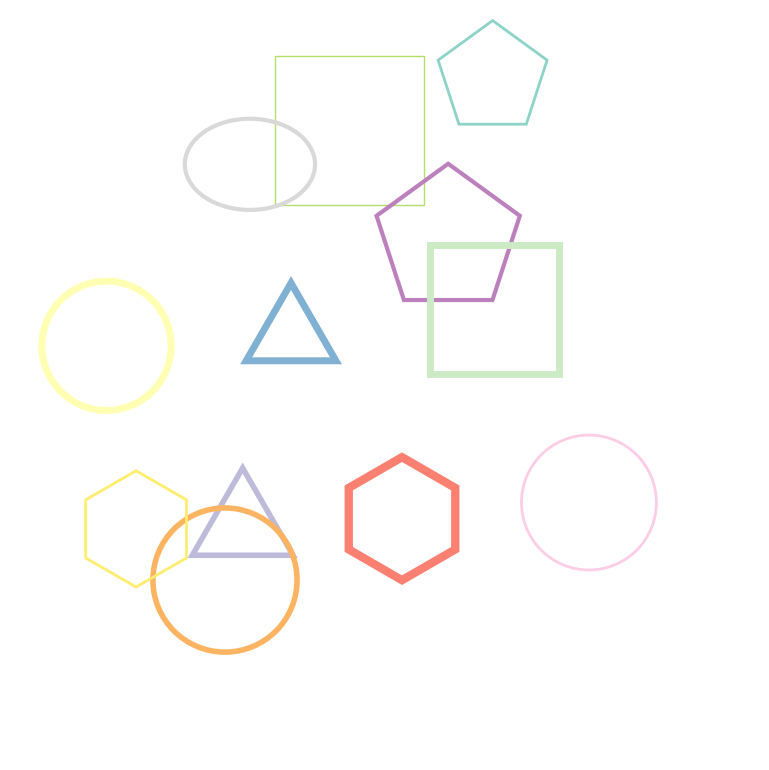[{"shape": "pentagon", "thickness": 1, "radius": 0.37, "center": [0.64, 0.899]}, {"shape": "circle", "thickness": 2.5, "radius": 0.42, "center": [0.138, 0.551]}, {"shape": "triangle", "thickness": 2, "radius": 0.38, "center": [0.315, 0.317]}, {"shape": "hexagon", "thickness": 3, "radius": 0.4, "center": [0.522, 0.326]}, {"shape": "triangle", "thickness": 2.5, "radius": 0.34, "center": [0.378, 0.565]}, {"shape": "circle", "thickness": 2, "radius": 0.47, "center": [0.292, 0.247]}, {"shape": "square", "thickness": 0.5, "radius": 0.48, "center": [0.454, 0.831]}, {"shape": "circle", "thickness": 1, "radius": 0.44, "center": [0.765, 0.347]}, {"shape": "oval", "thickness": 1.5, "radius": 0.42, "center": [0.325, 0.787]}, {"shape": "pentagon", "thickness": 1.5, "radius": 0.49, "center": [0.582, 0.69]}, {"shape": "square", "thickness": 2.5, "radius": 0.42, "center": [0.642, 0.598]}, {"shape": "hexagon", "thickness": 1, "radius": 0.38, "center": [0.177, 0.313]}]